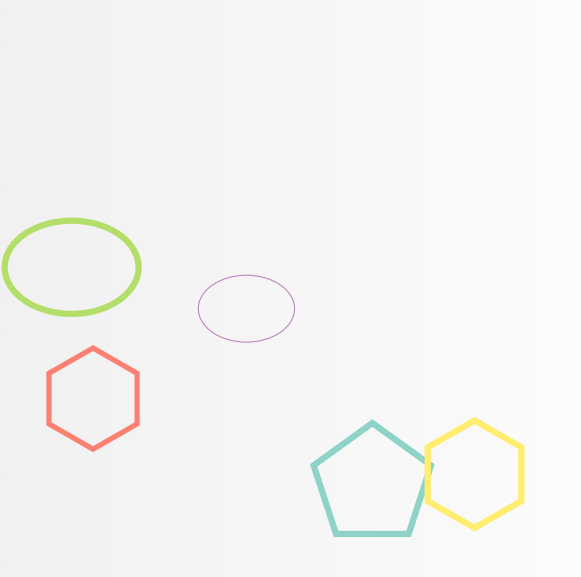[{"shape": "pentagon", "thickness": 3, "radius": 0.53, "center": [0.641, 0.16]}, {"shape": "hexagon", "thickness": 2.5, "radius": 0.44, "center": [0.16, 0.309]}, {"shape": "oval", "thickness": 3, "radius": 0.58, "center": [0.123, 0.536]}, {"shape": "oval", "thickness": 0.5, "radius": 0.41, "center": [0.424, 0.465]}, {"shape": "hexagon", "thickness": 3, "radius": 0.46, "center": [0.816, 0.178]}]